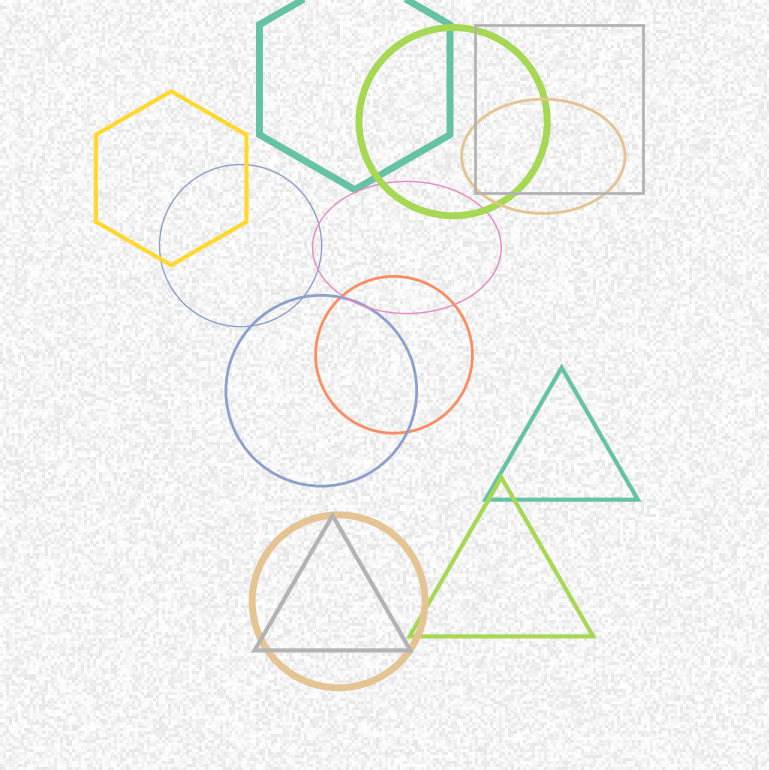[{"shape": "hexagon", "thickness": 2.5, "radius": 0.71, "center": [0.461, 0.897]}, {"shape": "triangle", "thickness": 1.5, "radius": 0.57, "center": [0.729, 0.408]}, {"shape": "circle", "thickness": 1, "radius": 0.51, "center": [0.512, 0.539]}, {"shape": "circle", "thickness": 1, "radius": 0.62, "center": [0.417, 0.493]}, {"shape": "circle", "thickness": 0.5, "radius": 0.53, "center": [0.312, 0.681]}, {"shape": "oval", "thickness": 0.5, "radius": 0.61, "center": [0.528, 0.679]}, {"shape": "triangle", "thickness": 1.5, "radius": 0.69, "center": [0.651, 0.242]}, {"shape": "circle", "thickness": 2.5, "radius": 0.61, "center": [0.588, 0.842]}, {"shape": "hexagon", "thickness": 1.5, "radius": 0.56, "center": [0.222, 0.769]}, {"shape": "oval", "thickness": 1, "radius": 0.53, "center": [0.706, 0.797]}, {"shape": "circle", "thickness": 2.5, "radius": 0.56, "center": [0.44, 0.219]}, {"shape": "triangle", "thickness": 1.5, "radius": 0.58, "center": [0.432, 0.214]}, {"shape": "square", "thickness": 1, "radius": 0.55, "center": [0.726, 0.859]}]